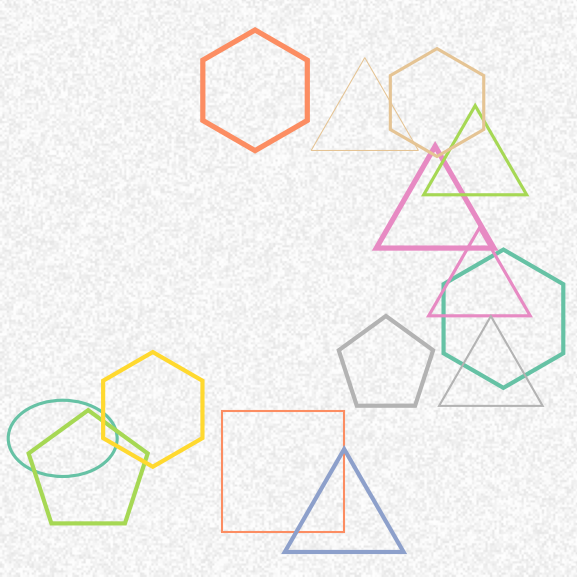[{"shape": "oval", "thickness": 1.5, "radius": 0.47, "center": [0.109, 0.24]}, {"shape": "hexagon", "thickness": 2, "radius": 0.6, "center": [0.872, 0.447]}, {"shape": "hexagon", "thickness": 2.5, "radius": 0.52, "center": [0.442, 0.843]}, {"shape": "square", "thickness": 1, "radius": 0.53, "center": [0.49, 0.182]}, {"shape": "triangle", "thickness": 2, "radius": 0.59, "center": [0.596, 0.103]}, {"shape": "triangle", "thickness": 1.5, "radius": 0.51, "center": [0.83, 0.503]}, {"shape": "triangle", "thickness": 2.5, "radius": 0.59, "center": [0.753, 0.628]}, {"shape": "triangle", "thickness": 1.5, "radius": 0.51, "center": [0.823, 0.713]}, {"shape": "pentagon", "thickness": 2, "radius": 0.54, "center": [0.153, 0.18]}, {"shape": "hexagon", "thickness": 2, "radius": 0.5, "center": [0.265, 0.29]}, {"shape": "triangle", "thickness": 0.5, "radius": 0.54, "center": [0.632, 0.792]}, {"shape": "hexagon", "thickness": 1.5, "radius": 0.47, "center": [0.757, 0.822]}, {"shape": "pentagon", "thickness": 2, "radius": 0.43, "center": [0.668, 0.366]}, {"shape": "triangle", "thickness": 1, "radius": 0.52, "center": [0.85, 0.348]}]